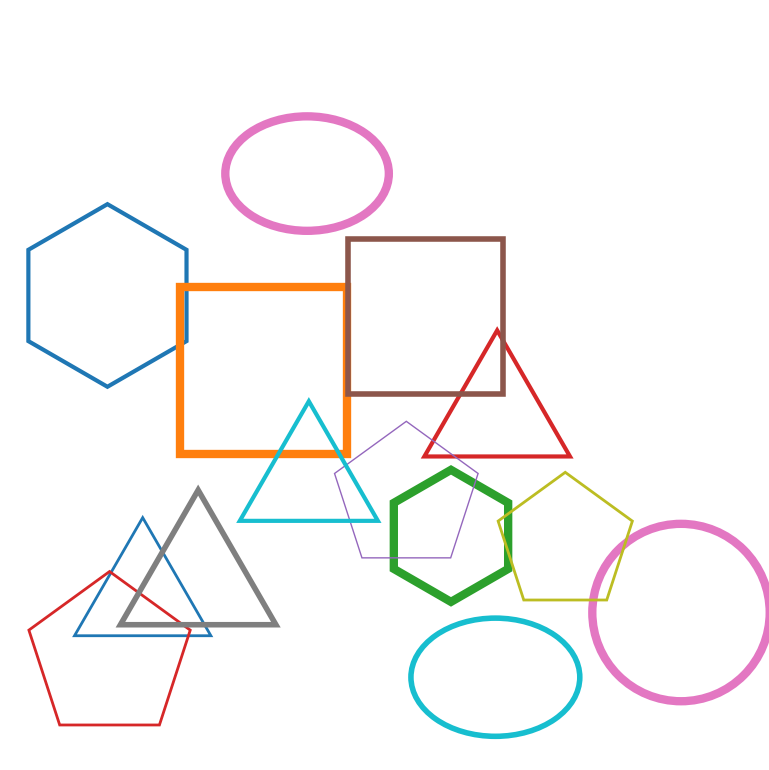[{"shape": "triangle", "thickness": 1, "radius": 0.51, "center": [0.185, 0.225]}, {"shape": "hexagon", "thickness": 1.5, "radius": 0.59, "center": [0.14, 0.616]}, {"shape": "square", "thickness": 3, "radius": 0.54, "center": [0.342, 0.519]}, {"shape": "hexagon", "thickness": 3, "radius": 0.43, "center": [0.586, 0.304]}, {"shape": "triangle", "thickness": 1.5, "radius": 0.55, "center": [0.646, 0.462]}, {"shape": "pentagon", "thickness": 1, "radius": 0.55, "center": [0.142, 0.148]}, {"shape": "pentagon", "thickness": 0.5, "radius": 0.49, "center": [0.528, 0.355]}, {"shape": "square", "thickness": 2, "radius": 0.5, "center": [0.552, 0.589]}, {"shape": "oval", "thickness": 3, "radius": 0.53, "center": [0.399, 0.775]}, {"shape": "circle", "thickness": 3, "radius": 0.58, "center": [0.884, 0.204]}, {"shape": "triangle", "thickness": 2, "radius": 0.58, "center": [0.257, 0.247]}, {"shape": "pentagon", "thickness": 1, "radius": 0.46, "center": [0.734, 0.295]}, {"shape": "triangle", "thickness": 1.5, "radius": 0.52, "center": [0.401, 0.375]}, {"shape": "oval", "thickness": 2, "radius": 0.55, "center": [0.643, 0.12]}]